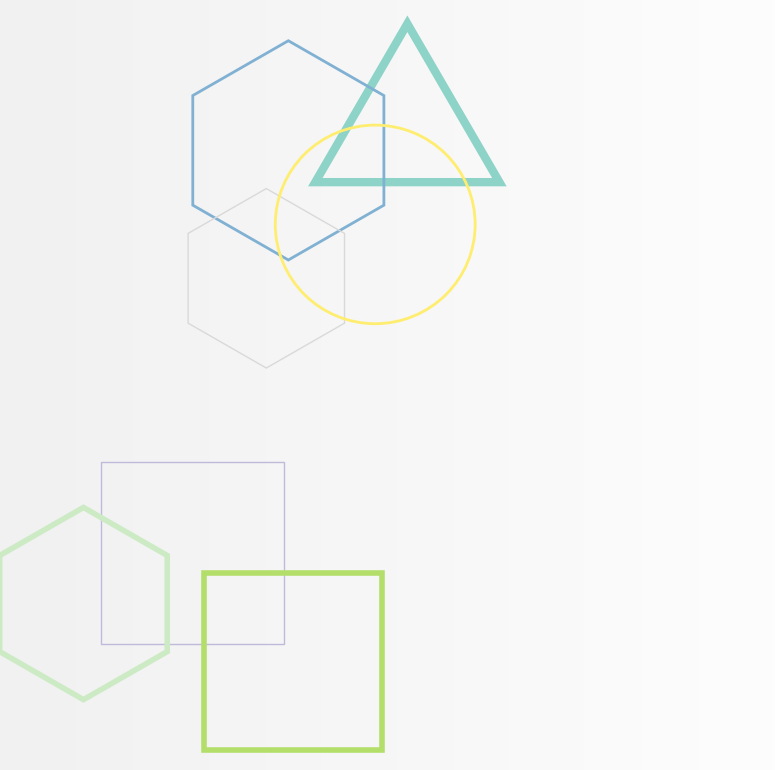[{"shape": "triangle", "thickness": 3, "radius": 0.69, "center": [0.526, 0.832]}, {"shape": "square", "thickness": 0.5, "radius": 0.59, "center": [0.248, 0.282]}, {"shape": "hexagon", "thickness": 1, "radius": 0.71, "center": [0.372, 0.805]}, {"shape": "square", "thickness": 2, "radius": 0.57, "center": [0.378, 0.14]}, {"shape": "hexagon", "thickness": 0.5, "radius": 0.58, "center": [0.344, 0.639]}, {"shape": "hexagon", "thickness": 2, "radius": 0.62, "center": [0.108, 0.216]}, {"shape": "circle", "thickness": 1, "radius": 0.64, "center": [0.484, 0.709]}]